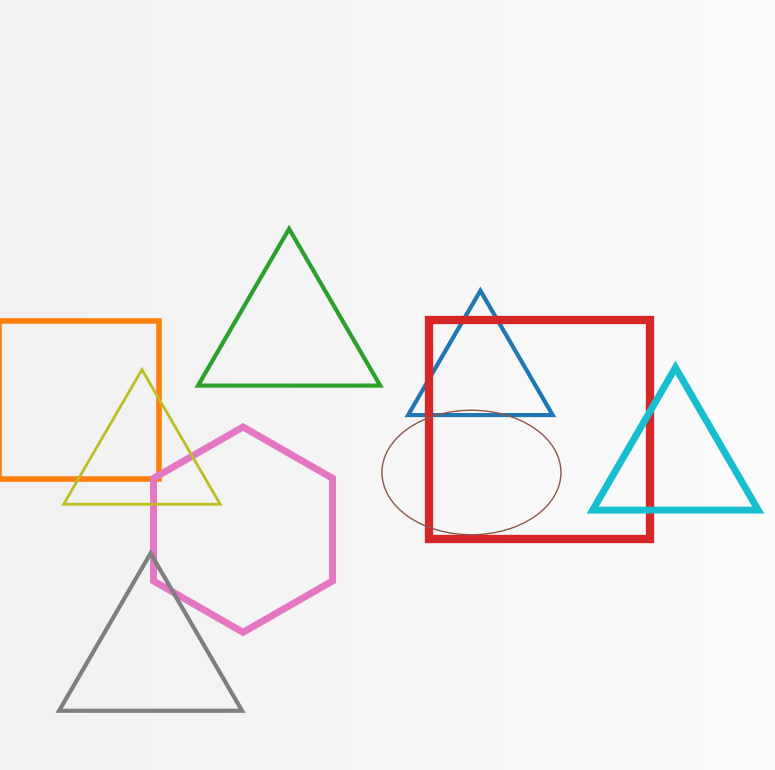[{"shape": "triangle", "thickness": 1.5, "radius": 0.54, "center": [0.62, 0.515]}, {"shape": "square", "thickness": 2, "radius": 0.51, "center": [0.102, 0.48]}, {"shape": "triangle", "thickness": 1.5, "radius": 0.68, "center": [0.373, 0.567]}, {"shape": "square", "thickness": 3, "radius": 0.71, "center": [0.696, 0.442]}, {"shape": "oval", "thickness": 0.5, "radius": 0.58, "center": [0.608, 0.386]}, {"shape": "hexagon", "thickness": 2.5, "radius": 0.67, "center": [0.314, 0.312]}, {"shape": "triangle", "thickness": 1.5, "radius": 0.68, "center": [0.194, 0.145]}, {"shape": "triangle", "thickness": 1, "radius": 0.58, "center": [0.183, 0.403]}, {"shape": "triangle", "thickness": 2.5, "radius": 0.62, "center": [0.872, 0.399]}]